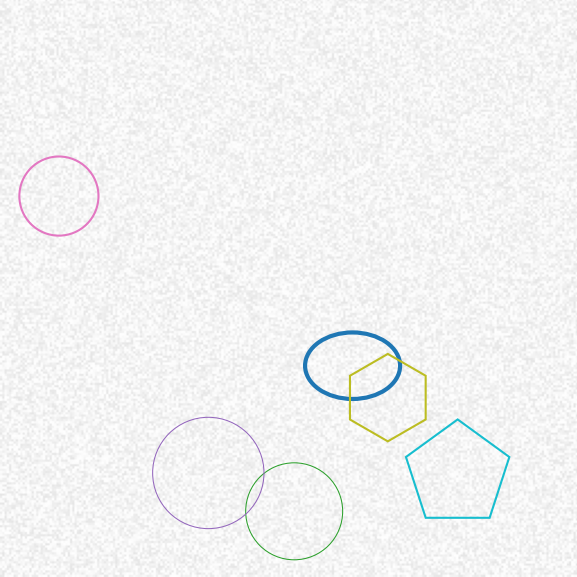[{"shape": "oval", "thickness": 2, "radius": 0.41, "center": [0.611, 0.366]}, {"shape": "circle", "thickness": 0.5, "radius": 0.42, "center": [0.509, 0.114]}, {"shape": "circle", "thickness": 0.5, "radius": 0.48, "center": [0.361, 0.18]}, {"shape": "circle", "thickness": 1, "radius": 0.34, "center": [0.102, 0.66]}, {"shape": "hexagon", "thickness": 1, "radius": 0.38, "center": [0.672, 0.311]}, {"shape": "pentagon", "thickness": 1, "radius": 0.47, "center": [0.792, 0.179]}]